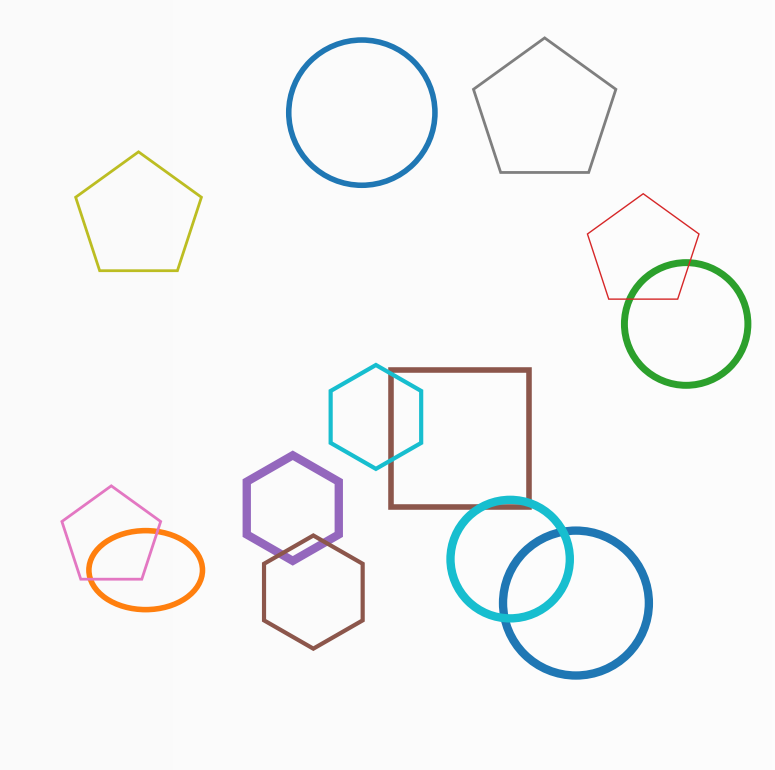[{"shape": "circle", "thickness": 2, "radius": 0.47, "center": [0.467, 0.854]}, {"shape": "circle", "thickness": 3, "radius": 0.47, "center": [0.743, 0.217]}, {"shape": "oval", "thickness": 2, "radius": 0.37, "center": [0.188, 0.26]}, {"shape": "circle", "thickness": 2.5, "radius": 0.4, "center": [0.885, 0.579]}, {"shape": "pentagon", "thickness": 0.5, "radius": 0.38, "center": [0.83, 0.673]}, {"shape": "hexagon", "thickness": 3, "radius": 0.34, "center": [0.378, 0.34]}, {"shape": "hexagon", "thickness": 1.5, "radius": 0.37, "center": [0.404, 0.231]}, {"shape": "square", "thickness": 2, "radius": 0.44, "center": [0.594, 0.43]}, {"shape": "pentagon", "thickness": 1, "radius": 0.34, "center": [0.144, 0.302]}, {"shape": "pentagon", "thickness": 1, "radius": 0.48, "center": [0.703, 0.854]}, {"shape": "pentagon", "thickness": 1, "radius": 0.43, "center": [0.179, 0.717]}, {"shape": "circle", "thickness": 3, "radius": 0.38, "center": [0.658, 0.274]}, {"shape": "hexagon", "thickness": 1.5, "radius": 0.34, "center": [0.485, 0.459]}]